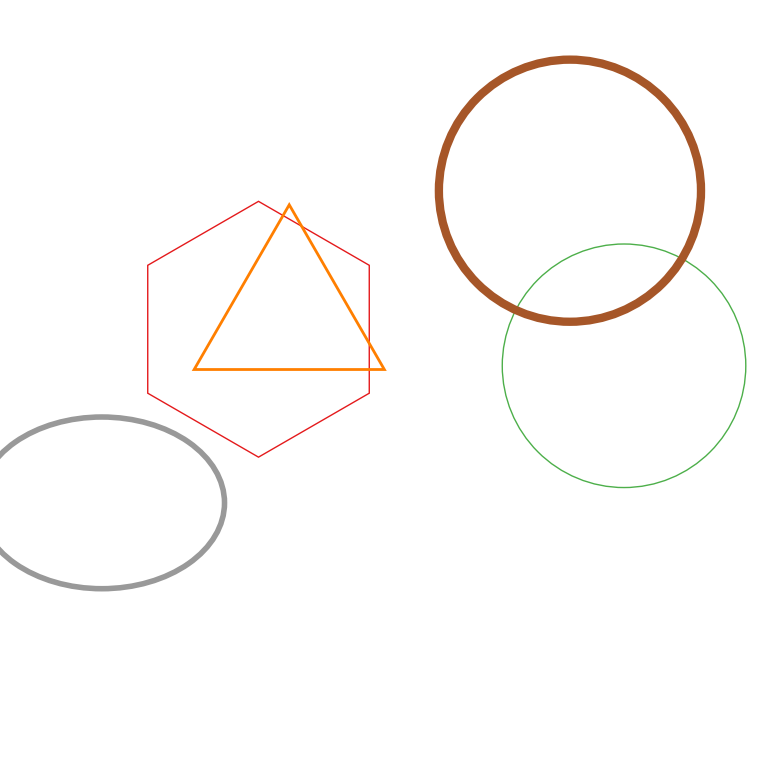[{"shape": "hexagon", "thickness": 0.5, "radius": 0.83, "center": [0.336, 0.572]}, {"shape": "circle", "thickness": 0.5, "radius": 0.79, "center": [0.81, 0.525]}, {"shape": "triangle", "thickness": 1, "radius": 0.71, "center": [0.376, 0.591]}, {"shape": "circle", "thickness": 3, "radius": 0.85, "center": [0.74, 0.752]}, {"shape": "oval", "thickness": 2, "radius": 0.8, "center": [0.132, 0.347]}]